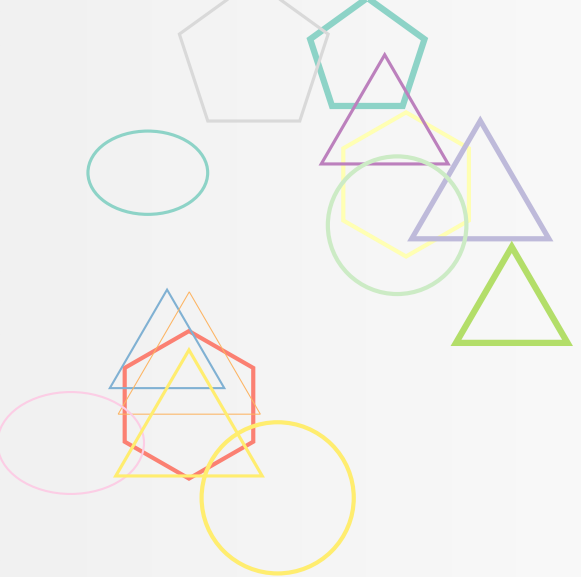[{"shape": "oval", "thickness": 1.5, "radius": 0.52, "center": [0.254, 0.7]}, {"shape": "pentagon", "thickness": 3, "radius": 0.52, "center": [0.632, 0.899]}, {"shape": "hexagon", "thickness": 2, "radius": 0.62, "center": [0.699, 0.68]}, {"shape": "triangle", "thickness": 2.5, "radius": 0.68, "center": [0.826, 0.654]}, {"shape": "hexagon", "thickness": 2, "radius": 0.64, "center": [0.325, 0.298]}, {"shape": "triangle", "thickness": 1, "radius": 0.57, "center": [0.287, 0.384]}, {"shape": "triangle", "thickness": 0.5, "radius": 0.71, "center": [0.326, 0.353]}, {"shape": "triangle", "thickness": 3, "radius": 0.55, "center": [0.88, 0.461]}, {"shape": "oval", "thickness": 1, "radius": 0.63, "center": [0.122, 0.232]}, {"shape": "pentagon", "thickness": 1.5, "radius": 0.67, "center": [0.437, 0.898]}, {"shape": "triangle", "thickness": 1.5, "radius": 0.63, "center": [0.662, 0.778]}, {"shape": "circle", "thickness": 2, "radius": 0.6, "center": [0.683, 0.609]}, {"shape": "triangle", "thickness": 1.5, "radius": 0.73, "center": [0.325, 0.248]}, {"shape": "circle", "thickness": 2, "radius": 0.65, "center": [0.478, 0.137]}]